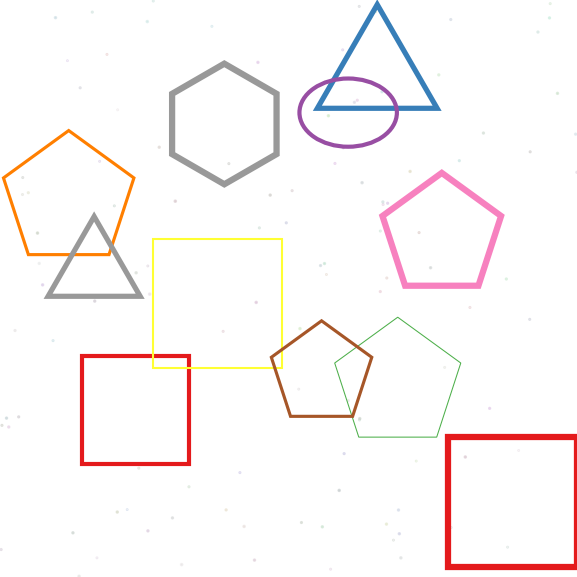[{"shape": "square", "thickness": 2, "radius": 0.47, "center": [0.235, 0.289]}, {"shape": "square", "thickness": 3, "radius": 0.56, "center": [0.887, 0.13]}, {"shape": "triangle", "thickness": 2.5, "radius": 0.6, "center": [0.653, 0.871]}, {"shape": "pentagon", "thickness": 0.5, "radius": 0.57, "center": [0.689, 0.335]}, {"shape": "oval", "thickness": 2, "radius": 0.42, "center": [0.603, 0.804]}, {"shape": "pentagon", "thickness": 1.5, "radius": 0.59, "center": [0.119, 0.654]}, {"shape": "square", "thickness": 1, "radius": 0.56, "center": [0.377, 0.473]}, {"shape": "pentagon", "thickness": 1.5, "radius": 0.46, "center": [0.557, 0.352]}, {"shape": "pentagon", "thickness": 3, "radius": 0.54, "center": [0.765, 0.592]}, {"shape": "triangle", "thickness": 2.5, "radius": 0.46, "center": [0.163, 0.532]}, {"shape": "hexagon", "thickness": 3, "radius": 0.52, "center": [0.388, 0.784]}]